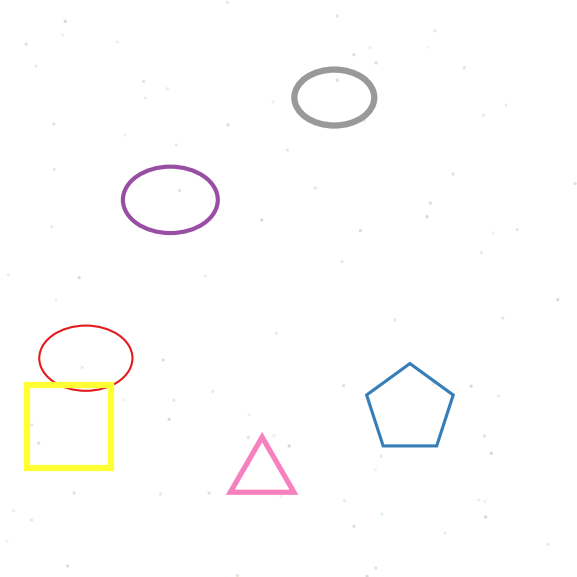[{"shape": "oval", "thickness": 1, "radius": 0.4, "center": [0.149, 0.379]}, {"shape": "pentagon", "thickness": 1.5, "radius": 0.39, "center": [0.71, 0.291]}, {"shape": "oval", "thickness": 2, "radius": 0.41, "center": [0.295, 0.653]}, {"shape": "square", "thickness": 3, "radius": 0.36, "center": [0.12, 0.261]}, {"shape": "triangle", "thickness": 2.5, "radius": 0.32, "center": [0.454, 0.179]}, {"shape": "oval", "thickness": 3, "radius": 0.35, "center": [0.579, 0.83]}]